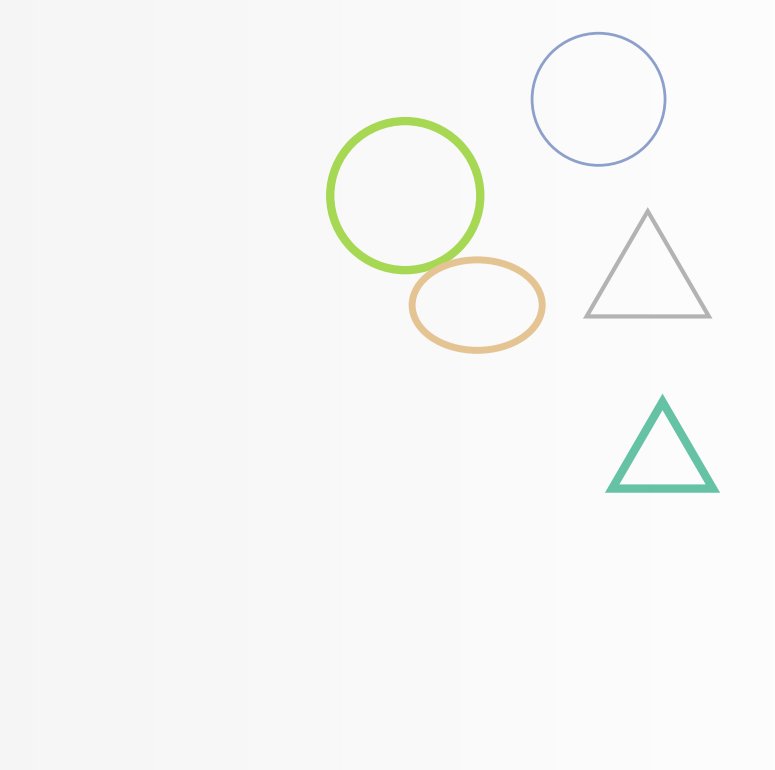[{"shape": "triangle", "thickness": 3, "radius": 0.38, "center": [0.855, 0.403]}, {"shape": "circle", "thickness": 1, "radius": 0.43, "center": [0.772, 0.871]}, {"shape": "circle", "thickness": 3, "radius": 0.48, "center": [0.523, 0.746]}, {"shape": "oval", "thickness": 2.5, "radius": 0.42, "center": [0.616, 0.604]}, {"shape": "triangle", "thickness": 1.5, "radius": 0.46, "center": [0.836, 0.635]}]